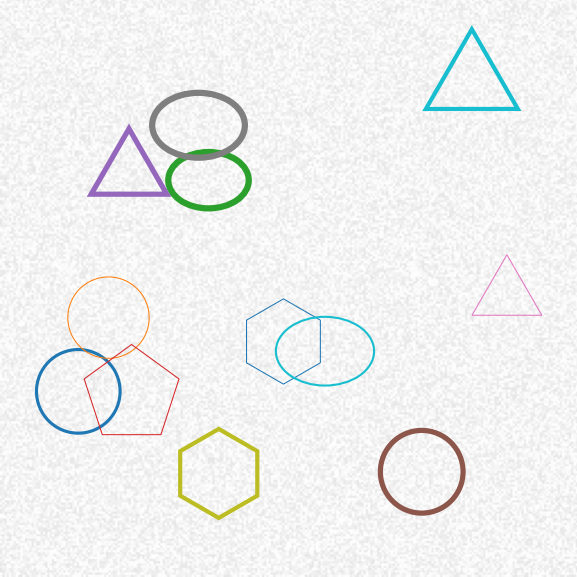[{"shape": "circle", "thickness": 1.5, "radius": 0.36, "center": [0.136, 0.321]}, {"shape": "hexagon", "thickness": 0.5, "radius": 0.37, "center": [0.491, 0.408]}, {"shape": "circle", "thickness": 0.5, "radius": 0.35, "center": [0.188, 0.449]}, {"shape": "oval", "thickness": 3, "radius": 0.35, "center": [0.361, 0.687]}, {"shape": "pentagon", "thickness": 0.5, "radius": 0.43, "center": [0.228, 0.316]}, {"shape": "triangle", "thickness": 2.5, "radius": 0.38, "center": [0.223, 0.701]}, {"shape": "circle", "thickness": 2.5, "radius": 0.36, "center": [0.73, 0.182]}, {"shape": "triangle", "thickness": 0.5, "radius": 0.35, "center": [0.878, 0.488]}, {"shape": "oval", "thickness": 3, "radius": 0.4, "center": [0.344, 0.782]}, {"shape": "hexagon", "thickness": 2, "radius": 0.39, "center": [0.379, 0.179]}, {"shape": "triangle", "thickness": 2, "radius": 0.46, "center": [0.817, 0.856]}, {"shape": "oval", "thickness": 1, "radius": 0.43, "center": [0.563, 0.391]}]